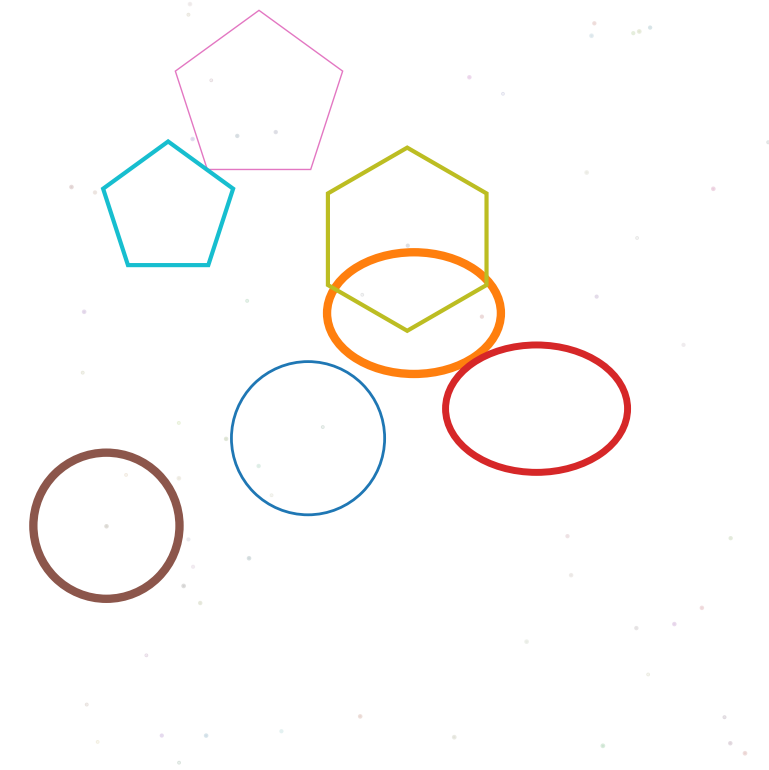[{"shape": "circle", "thickness": 1, "radius": 0.5, "center": [0.4, 0.431]}, {"shape": "oval", "thickness": 3, "radius": 0.56, "center": [0.538, 0.593]}, {"shape": "oval", "thickness": 2.5, "radius": 0.59, "center": [0.697, 0.469]}, {"shape": "circle", "thickness": 3, "radius": 0.47, "center": [0.138, 0.317]}, {"shape": "pentagon", "thickness": 0.5, "radius": 0.57, "center": [0.336, 0.872]}, {"shape": "hexagon", "thickness": 1.5, "radius": 0.59, "center": [0.529, 0.689]}, {"shape": "pentagon", "thickness": 1.5, "radius": 0.44, "center": [0.218, 0.728]}]